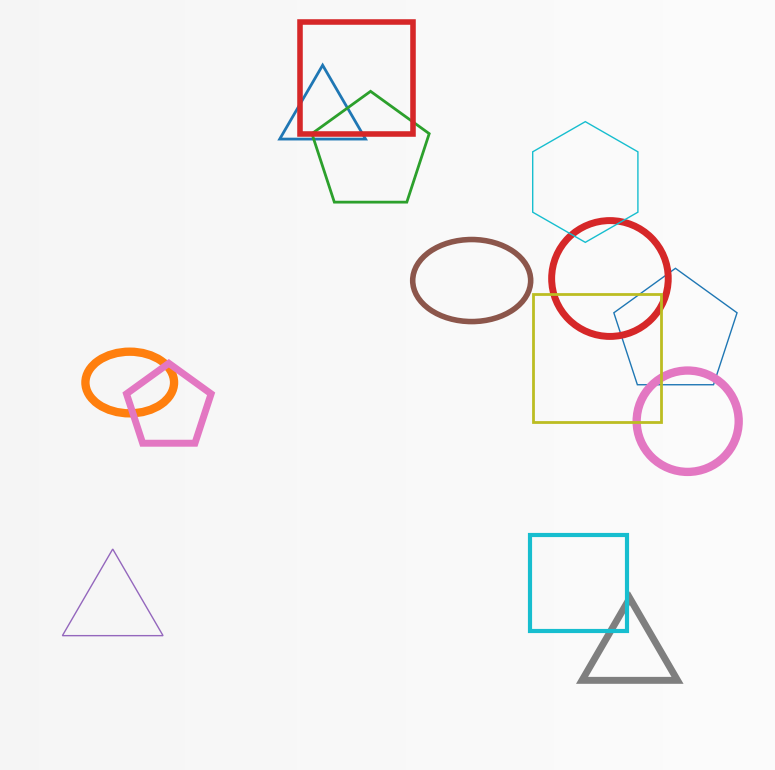[{"shape": "triangle", "thickness": 1, "radius": 0.32, "center": [0.416, 0.851]}, {"shape": "pentagon", "thickness": 0.5, "radius": 0.42, "center": [0.872, 0.568]}, {"shape": "oval", "thickness": 3, "radius": 0.29, "center": [0.167, 0.503]}, {"shape": "pentagon", "thickness": 1, "radius": 0.4, "center": [0.478, 0.802]}, {"shape": "square", "thickness": 2, "radius": 0.36, "center": [0.46, 0.899]}, {"shape": "circle", "thickness": 2.5, "radius": 0.38, "center": [0.787, 0.638]}, {"shape": "triangle", "thickness": 0.5, "radius": 0.37, "center": [0.145, 0.212]}, {"shape": "oval", "thickness": 2, "radius": 0.38, "center": [0.609, 0.636]}, {"shape": "pentagon", "thickness": 2.5, "radius": 0.29, "center": [0.218, 0.471]}, {"shape": "circle", "thickness": 3, "radius": 0.33, "center": [0.887, 0.453]}, {"shape": "triangle", "thickness": 2.5, "radius": 0.36, "center": [0.813, 0.152]}, {"shape": "square", "thickness": 1, "radius": 0.41, "center": [0.77, 0.535]}, {"shape": "square", "thickness": 1.5, "radius": 0.31, "center": [0.747, 0.243]}, {"shape": "hexagon", "thickness": 0.5, "radius": 0.39, "center": [0.755, 0.764]}]